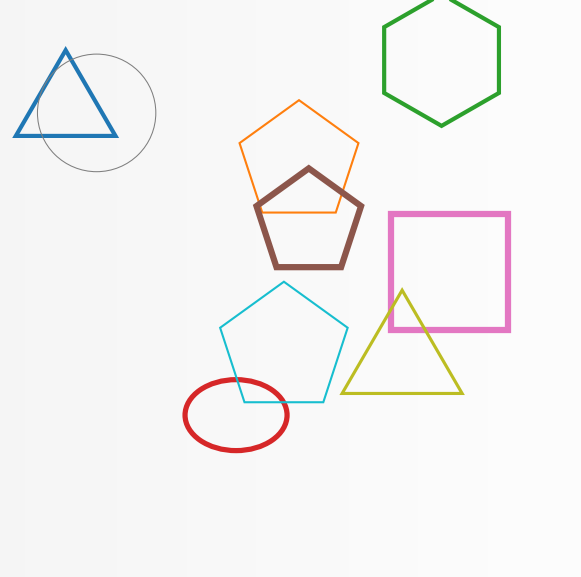[{"shape": "triangle", "thickness": 2, "radius": 0.49, "center": [0.113, 0.813]}, {"shape": "pentagon", "thickness": 1, "radius": 0.54, "center": [0.514, 0.718]}, {"shape": "hexagon", "thickness": 2, "radius": 0.57, "center": [0.76, 0.895]}, {"shape": "oval", "thickness": 2.5, "radius": 0.44, "center": [0.406, 0.28]}, {"shape": "pentagon", "thickness": 3, "radius": 0.47, "center": [0.531, 0.613]}, {"shape": "square", "thickness": 3, "radius": 0.5, "center": [0.774, 0.528]}, {"shape": "circle", "thickness": 0.5, "radius": 0.51, "center": [0.166, 0.804]}, {"shape": "triangle", "thickness": 1.5, "radius": 0.6, "center": [0.692, 0.377]}, {"shape": "pentagon", "thickness": 1, "radius": 0.58, "center": [0.488, 0.396]}]